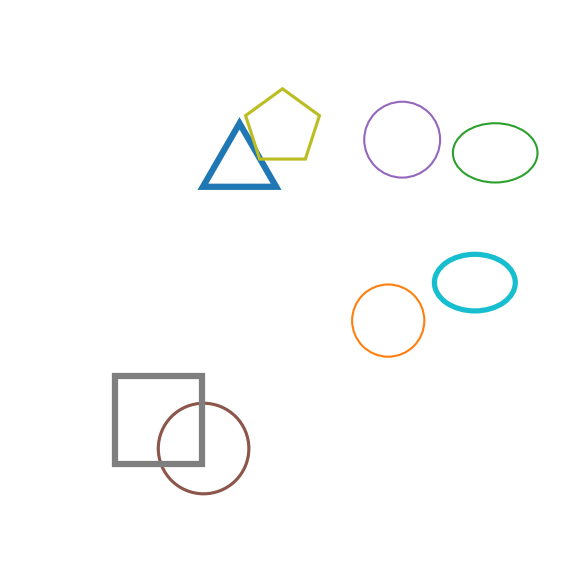[{"shape": "triangle", "thickness": 3, "radius": 0.37, "center": [0.415, 0.712]}, {"shape": "circle", "thickness": 1, "radius": 0.31, "center": [0.672, 0.444]}, {"shape": "oval", "thickness": 1, "radius": 0.37, "center": [0.857, 0.734]}, {"shape": "circle", "thickness": 1, "radius": 0.33, "center": [0.696, 0.757]}, {"shape": "circle", "thickness": 1.5, "radius": 0.39, "center": [0.353, 0.222]}, {"shape": "square", "thickness": 3, "radius": 0.38, "center": [0.274, 0.272]}, {"shape": "pentagon", "thickness": 1.5, "radius": 0.34, "center": [0.489, 0.778]}, {"shape": "oval", "thickness": 2.5, "radius": 0.35, "center": [0.822, 0.51]}]